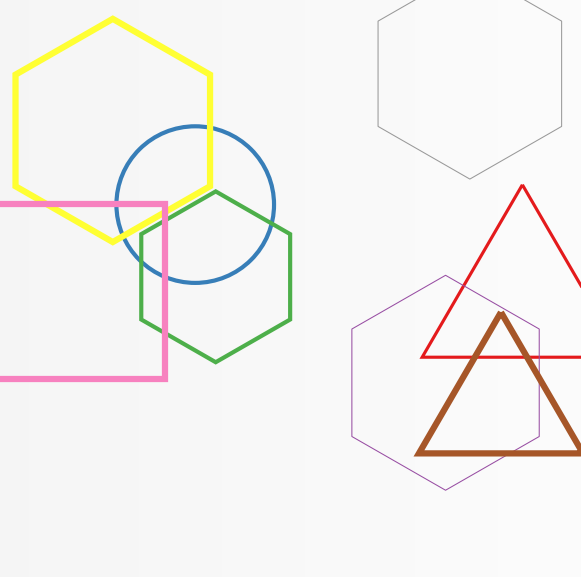[{"shape": "triangle", "thickness": 1.5, "radius": 1.0, "center": [0.899, 0.48]}, {"shape": "circle", "thickness": 2, "radius": 0.68, "center": [0.336, 0.645]}, {"shape": "hexagon", "thickness": 2, "radius": 0.74, "center": [0.371, 0.52]}, {"shape": "hexagon", "thickness": 0.5, "radius": 0.93, "center": [0.767, 0.336]}, {"shape": "hexagon", "thickness": 3, "radius": 0.97, "center": [0.194, 0.773]}, {"shape": "triangle", "thickness": 3, "radius": 0.81, "center": [0.862, 0.296]}, {"shape": "square", "thickness": 3, "radius": 0.76, "center": [0.132, 0.494]}, {"shape": "hexagon", "thickness": 0.5, "radius": 0.91, "center": [0.808, 0.871]}]